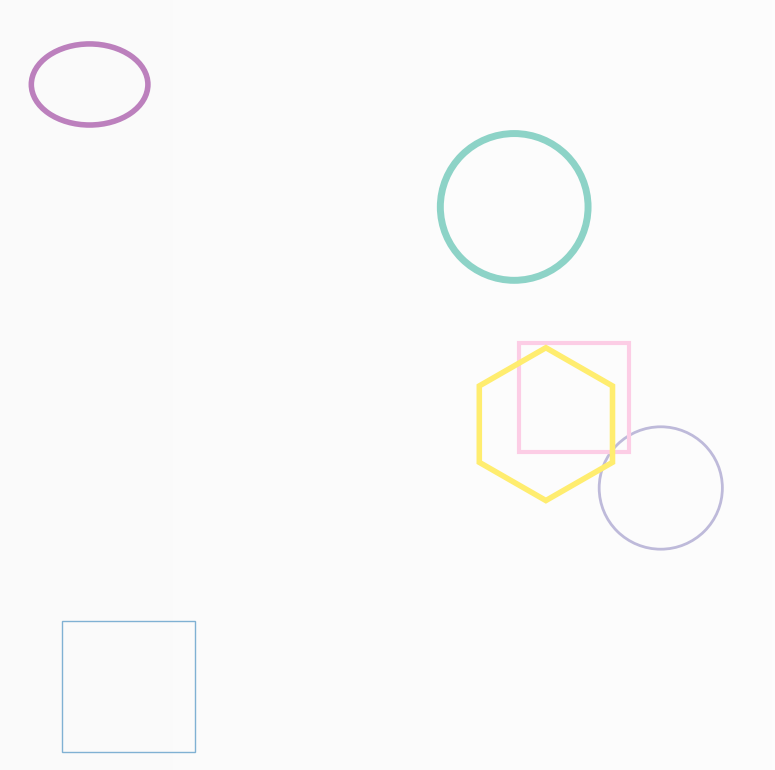[{"shape": "circle", "thickness": 2.5, "radius": 0.48, "center": [0.663, 0.731]}, {"shape": "circle", "thickness": 1, "radius": 0.4, "center": [0.853, 0.366]}, {"shape": "square", "thickness": 0.5, "radius": 0.43, "center": [0.166, 0.108]}, {"shape": "square", "thickness": 1.5, "radius": 0.35, "center": [0.741, 0.483]}, {"shape": "oval", "thickness": 2, "radius": 0.38, "center": [0.116, 0.89]}, {"shape": "hexagon", "thickness": 2, "radius": 0.5, "center": [0.704, 0.449]}]